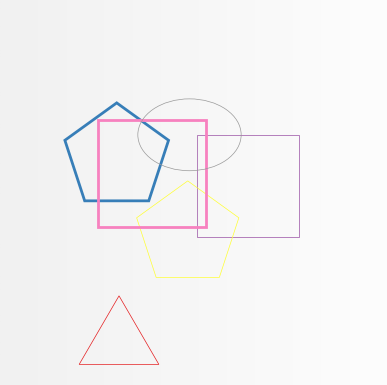[{"shape": "triangle", "thickness": 0.5, "radius": 0.59, "center": [0.307, 0.113]}, {"shape": "pentagon", "thickness": 2, "radius": 0.7, "center": [0.301, 0.592]}, {"shape": "square", "thickness": 0.5, "radius": 0.66, "center": [0.64, 0.518]}, {"shape": "pentagon", "thickness": 0.5, "radius": 0.69, "center": [0.484, 0.391]}, {"shape": "square", "thickness": 2, "radius": 0.69, "center": [0.392, 0.55]}, {"shape": "oval", "thickness": 0.5, "radius": 0.67, "center": [0.489, 0.65]}]